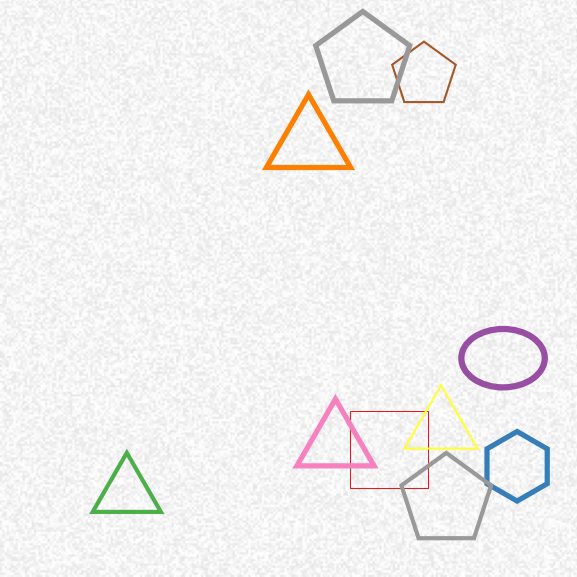[{"shape": "square", "thickness": 0.5, "radius": 0.34, "center": [0.673, 0.221]}, {"shape": "hexagon", "thickness": 2.5, "radius": 0.3, "center": [0.895, 0.192]}, {"shape": "triangle", "thickness": 2, "radius": 0.34, "center": [0.22, 0.147]}, {"shape": "oval", "thickness": 3, "radius": 0.36, "center": [0.871, 0.379]}, {"shape": "triangle", "thickness": 2.5, "radius": 0.42, "center": [0.534, 0.751]}, {"shape": "triangle", "thickness": 1, "radius": 0.37, "center": [0.764, 0.259]}, {"shape": "pentagon", "thickness": 1, "radius": 0.29, "center": [0.734, 0.869]}, {"shape": "triangle", "thickness": 2.5, "radius": 0.39, "center": [0.581, 0.231]}, {"shape": "pentagon", "thickness": 2.5, "radius": 0.43, "center": [0.628, 0.894]}, {"shape": "pentagon", "thickness": 2, "radius": 0.41, "center": [0.773, 0.133]}]